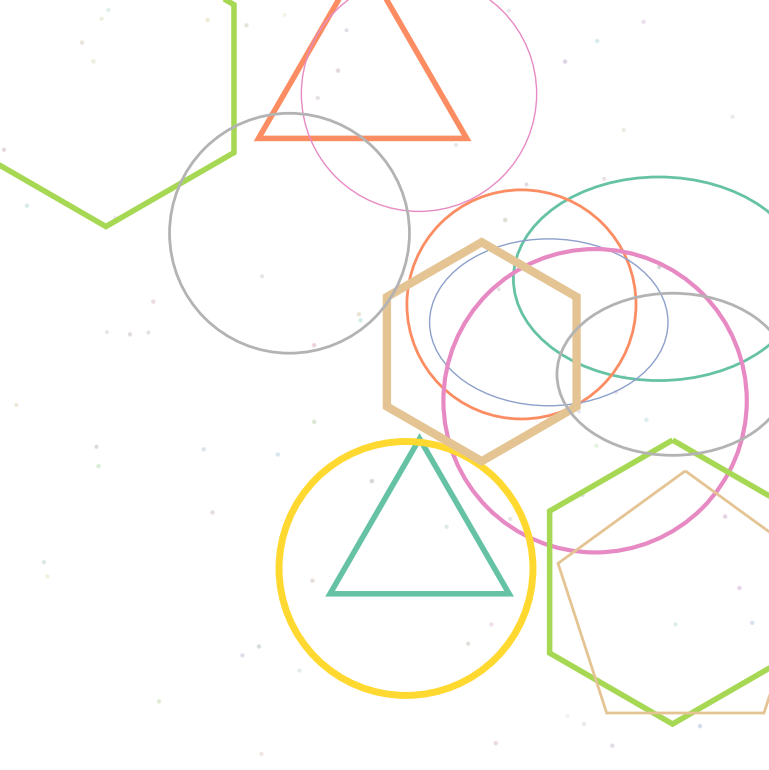[{"shape": "triangle", "thickness": 2, "radius": 0.67, "center": [0.545, 0.296]}, {"shape": "oval", "thickness": 1, "radius": 0.94, "center": [0.856, 0.638]}, {"shape": "circle", "thickness": 1, "radius": 0.74, "center": [0.677, 0.605]}, {"shape": "triangle", "thickness": 2, "radius": 0.78, "center": [0.471, 0.898]}, {"shape": "oval", "thickness": 0.5, "radius": 0.77, "center": [0.713, 0.581]}, {"shape": "circle", "thickness": 1.5, "radius": 0.98, "center": [0.773, 0.48]}, {"shape": "circle", "thickness": 0.5, "radius": 0.76, "center": [0.544, 0.878]}, {"shape": "hexagon", "thickness": 2, "radius": 0.96, "center": [0.138, 0.898]}, {"shape": "hexagon", "thickness": 2, "radius": 0.92, "center": [0.873, 0.244]}, {"shape": "circle", "thickness": 2.5, "radius": 0.82, "center": [0.527, 0.262]}, {"shape": "pentagon", "thickness": 1, "radius": 0.87, "center": [0.89, 0.215]}, {"shape": "hexagon", "thickness": 3, "radius": 0.71, "center": [0.626, 0.543]}, {"shape": "circle", "thickness": 1, "radius": 0.78, "center": [0.376, 0.697]}, {"shape": "oval", "thickness": 1, "radius": 0.75, "center": [0.874, 0.514]}]